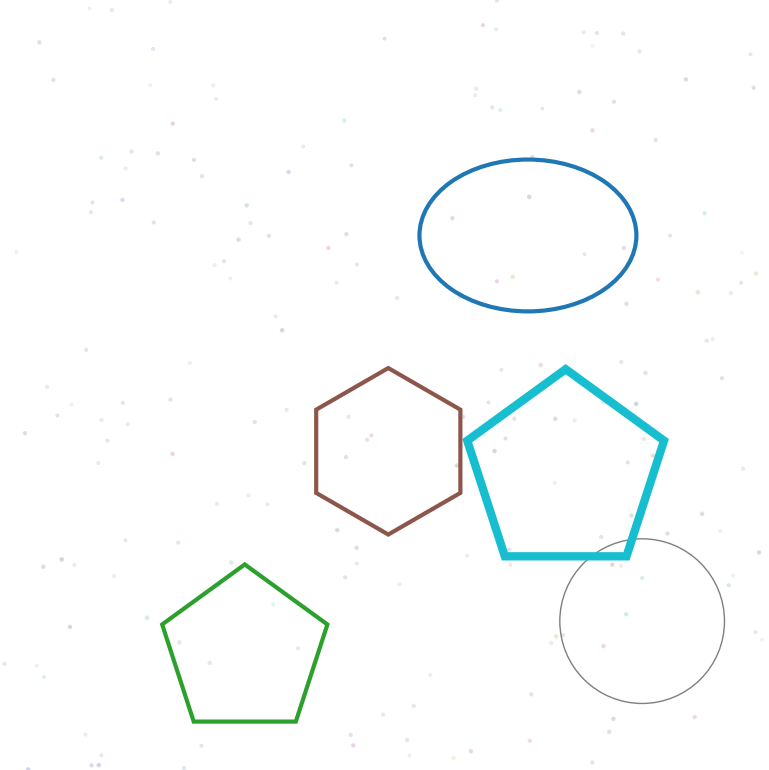[{"shape": "oval", "thickness": 1.5, "radius": 0.7, "center": [0.686, 0.694]}, {"shape": "pentagon", "thickness": 1.5, "radius": 0.56, "center": [0.318, 0.154]}, {"shape": "hexagon", "thickness": 1.5, "radius": 0.54, "center": [0.504, 0.414]}, {"shape": "circle", "thickness": 0.5, "radius": 0.53, "center": [0.834, 0.193]}, {"shape": "pentagon", "thickness": 3, "radius": 0.67, "center": [0.735, 0.386]}]